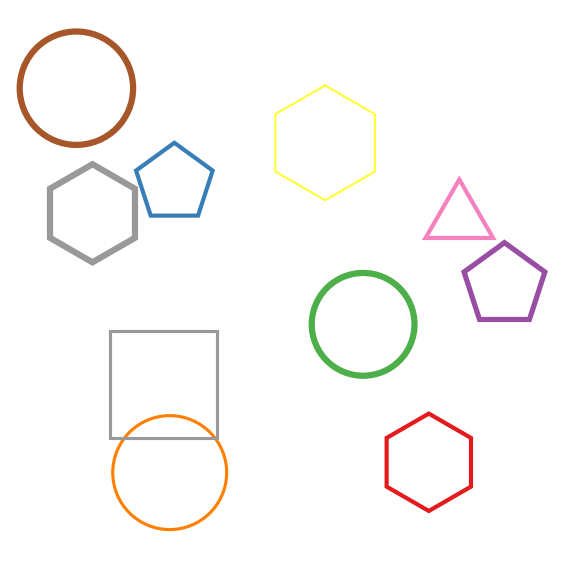[{"shape": "hexagon", "thickness": 2, "radius": 0.42, "center": [0.743, 0.199]}, {"shape": "pentagon", "thickness": 2, "radius": 0.35, "center": [0.302, 0.682]}, {"shape": "circle", "thickness": 3, "radius": 0.44, "center": [0.629, 0.438]}, {"shape": "pentagon", "thickness": 2.5, "radius": 0.37, "center": [0.874, 0.505]}, {"shape": "circle", "thickness": 1.5, "radius": 0.49, "center": [0.294, 0.181]}, {"shape": "hexagon", "thickness": 1, "radius": 0.5, "center": [0.563, 0.752]}, {"shape": "circle", "thickness": 3, "radius": 0.49, "center": [0.132, 0.846]}, {"shape": "triangle", "thickness": 2, "radius": 0.34, "center": [0.795, 0.621]}, {"shape": "hexagon", "thickness": 3, "radius": 0.42, "center": [0.16, 0.63]}, {"shape": "square", "thickness": 1.5, "radius": 0.46, "center": [0.282, 0.334]}]